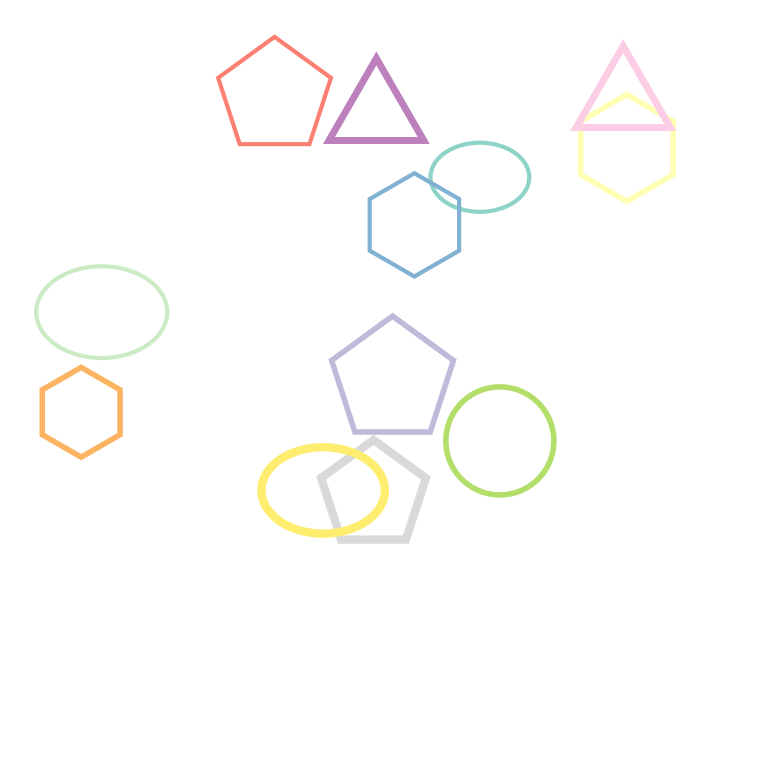[{"shape": "oval", "thickness": 1.5, "radius": 0.32, "center": [0.623, 0.77]}, {"shape": "hexagon", "thickness": 2, "radius": 0.35, "center": [0.814, 0.808]}, {"shape": "pentagon", "thickness": 2, "radius": 0.42, "center": [0.51, 0.506]}, {"shape": "pentagon", "thickness": 1.5, "radius": 0.39, "center": [0.357, 0.875]}, {"shape": "hexagon", "thickness": 1.5, "radius": 0.34, "center": [0.538, 0.708]}, {"shape": "hexagon", "thickness": 2, "radius": 0.29, "center": [0.105, 0.465]}, {"shape": "circle", "thickness": 2, "radius": 0.35, "center": [0.649, 0.427]}, {"shape": "triangle", "thickness": 2.5, "radius": 0.35, "center": [0.809, 0.87]}, {"shape": "pentagon", "thickness": 3, "radius": 0.36, "center": [0.485, 0.357]}, {"shape": "triangle", "thickness": 2.5, "radius": 0.36, "center": [0.489, 0.853]}, {"shape": "oval", "thickness": 1.5, "radius": 0.43, "center": [0.132, 0.595]}, {"shape": "oval", "thickness": 3, "radius": 0.4, "center": [0.42, 0.363]}]